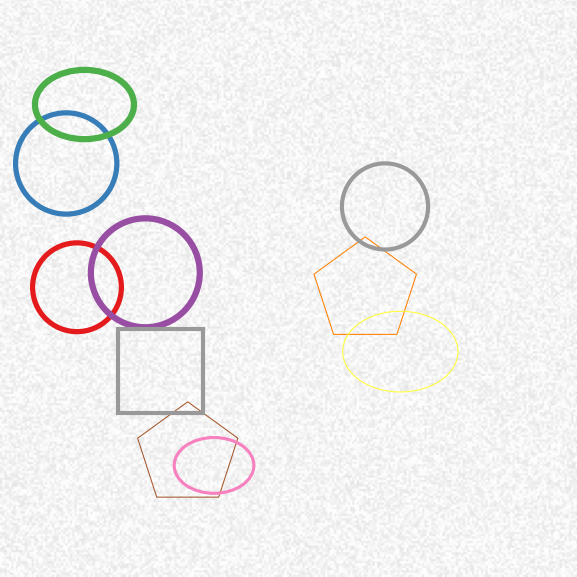[{"shape": "circle", "thickness": 2.5, "radius": 0.38, "center": [0.133, 0.502]}, {"shape": "circle", "thickness": 2.5, "radius": 0.44, "center": [0.115, 0.716]}, {"shape": "oval", "thickness": 3, "radius": 0.43, "center": [0.146, 0.818]}, {"shape": "circle", "thickness": 3, "radius": 0.47, "center": [0.252, 0.527]}, {"shape": "pentagon", "thickness": 0.5, "radius": 0.47, "center": [0.632, 0.496]}, {"shape": "oval", "thickness": 0.5, "radius": 0.5, "center": [0.693, 0.39]}, {"shape": "pentagon", "thickness": 0.5, "radius": 0.46, "center": [0.325, 0.212]}, {"shape": "oval", "thickness": 1.5, "radius": 0.34, "center": [0.371, 0.193]}, {"shape": "circle", "thickness": 2, "radius": 0.37, "center": [0.667, 0.642]}, {"shape": "square", "thickness": 2, "radius": 0.37, "center": [0.278, 0.357]}]